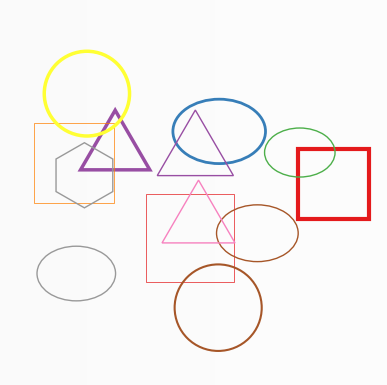[{"shape": "square", "thickness": 3, "radius": 0.46, "center": [0.86, 0.522]}, {"shape": "square", "thickness": 0.5, "radius": 0.57, "center": [0.49, 0.381]}, {"shape": "oval", "thickness": 2, "radius": 0.6, "center": [0.566, 0.659]}, {"shape": "oval", "thickness": 1, "radius": 0.45, "center": [0.774, 0.604]}, {"shape": "triangle", "thickness": 1, "radius": 0.57, "center": [0.504, 0.601]}, {"shape": "triangle", "thickness": 2.5, "radius": 0.52, "center": [0.297, 0.61]}, {"shape": "square", "thickness": 0.5, "radius": 0.52, "center": [0.191, 0.576]}, {"shape": "circle", "thickness": 2.5, "radius": 0.55, "center": [0.224, 0.757]}, {"shape": "oval", "thickness": 1, "radius": 0.53, "center": [0.664, 0.394]}, {"shape": "circle", "thickness": 1.5, "radius": 0.56, "center": [0.563, 0.201]}, {"shape": "triangle", "thickness": 1, "radius": 0.54, "center": [0.512, 0.423]}, {"shape": "hexagon", "thickness": 1, "radius": 0.42, "center": [0.218, 0.545]}, {"shape": "oval", "thickness": 1, "radius": 0.51, "center": [0.197, 0.29]}]